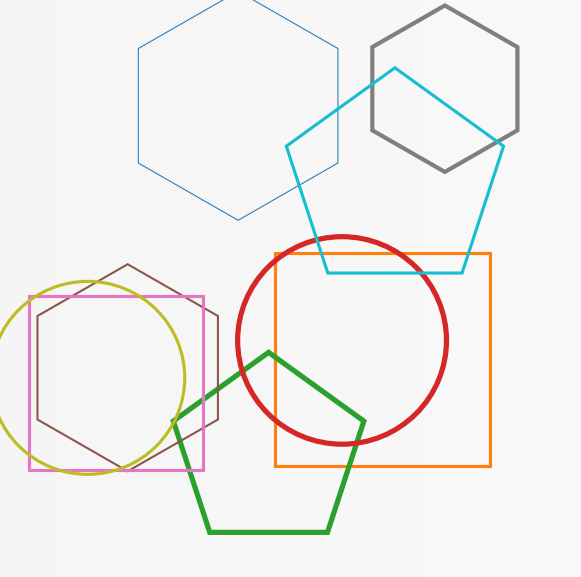[{"shape": "hexagon", "thickness": 0.5, "radius": 0.99, "center": [0.41, 0.816]}, {"shape": "square", "thickness": 1.5, "radius": 0.93, "center": [0.658, 0.377]}, {"shape": "pentagon", "thickness": 2.5, "radius": 0.86, "center": [0.462, 0.217]}, {"shape": "circle", "thickness": 2.5, "radius": 0.9, "center": [0.588, 0.41]}, {"shape": "hexagon", "thickness": 1, "radius": 0.9, "center": [0.22, 0.362]}, {"shape": "square", "thickness": 1.5, "radius": 0.75, "center": [0.2, 0.336]}, {"shape": "hexagon", "thickness": 2, "radius": 0.72, "center": [0.765, 0.846]}, {"shape": "circle", "thickness": 1.5, "radius": 0.84, "center": [0.151, 0.345]}, {"shape": "pentagon", "thickness": 1.5, "radius": 0.98, "center": [0.679, 0.685]}]